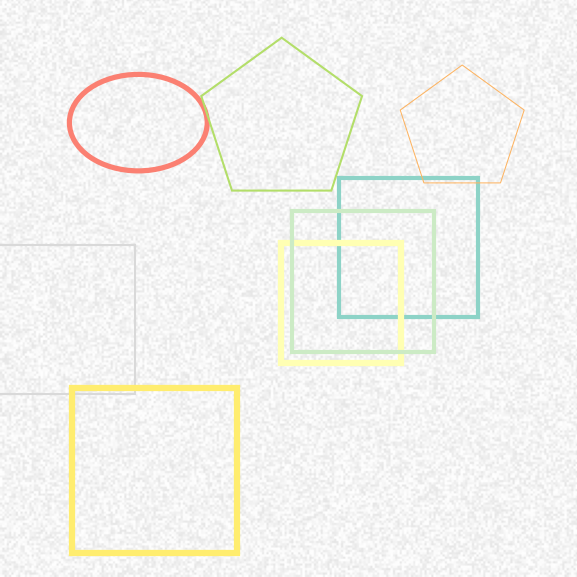[{"shape": "square", "thickness": 2, "radius": 0.6, "center": [0.707, 0.57]}, {"shape": "square", "thickness": 3, "radius": 0.52, "center": [0.591, 0.474]}, {"shape": "oval", "thickness": 2.5, "radius": 0.6, "center": [0.24, 0.787]}, {"shape": "pentagon", "thickness": 0.5, "radius": 0.56, "center": [0.8, 0.774]}, {"shape": "pentagon", "thickness": 1, "radius": 0.73, "center": [0.488, 0.788]}, {"shape": "square", "thickness": 1, "radius": 0.65, "center": [0.105, 0.446]}, {"shape": "square", "thickness": 2, "radius": 0.61, "center": [0.629, 0.512]}, {"shape": "square", "thickness": 3, "radius": 0.72, "center": [0.268, 0.184]}]